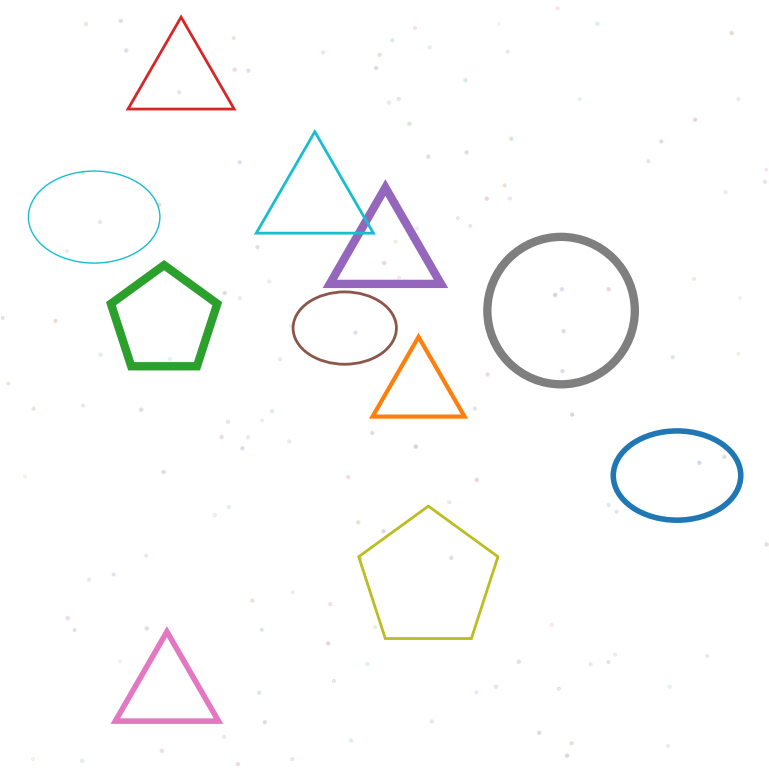[{"shape": "oval", "thickness": 2, "radius": 0.41, "center": [0.879, 0.382]}, {"shape": "triangle", "thickness": 1.5, "radius": 0.34, "center": [0.544, 0.493]}, {"shape": "pentagon", "thickness": 3, "radius": 0.36, "center": [0.213, 0.583]}, {"shape": "triangle", "thickness": 1, "radius": 0.4, "center": [0.235, 0.898]}, {"shape": "triangle", "thickness": 3, "radius": 0.42, "center": [0.501, 0.673]}, {"shape": "oval", "thickness": 1, "radius": 0.34, "center": [0.448, 0.574]}, {"shape": "triangle", "thickness": 2, "radius": 0.39, "center": [0.217, 0.102]}, {"shape": "circle", "thickness": 3, "radius": 0.48, "center": [0.729, 0.597]}, {"shape": "pentagon", "thickness": 1, "radius": 0.48, "center": [0.556, 0.248]}, {"shape": "oval", "thickness": 0.5, "radius": 0.43, "center": [0.122, 0.718]}, {"shape": "triangle", "thickness": 1, "radius": 0.44, "center": [0.409, 0.741]}]